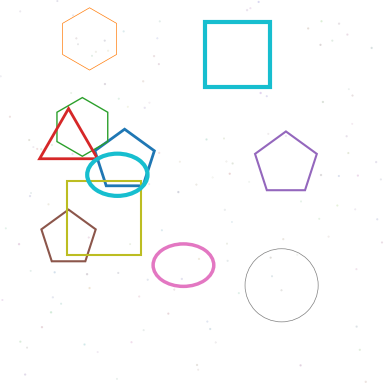[{"shape": "pentagon", "thickness": 2, "radius": 0.41, "center": [0.324, 0.583]}, {"shape": "hexagon", "thickness": 0.5, "radius": 0.4, "center": [0.233, 0.899]}, {"shape": "hexagon", "thickness": 1, "radius": 0.38, "center": [0.214, 0.67]}, {"shape": "triangle", "thickness": 2, "radius": 0.43, "center": [0.178, 0.631]}, {"shape": "pentagon", "thickness": 1.5, "radius": 0.42, "center": [0.743, 0.574]}, {"shape": "pentagon", "thickness": 1.5, "radius": 0.37, "center": [0.178, 0.381]}, {"shape": "oval", "thickness": 2.5, "radius": 0.39, "center": [0.476, 0.311]}, {"shape": "circle", "thickness": 0.5, "radius": 0.47, "center": [0.731, 0.259]}, {"shape": "square", "thickness": 1.5, "radius": 0.48, "center": [0.27, 0.434]}, {"shape": "oval", "thickness": 3, "radius": 0.39, "center": [0.305, 0.546]}, {"shape": "square", "thickness": 3, "radius": 0.42, "center": [0.616, 0.859]}]